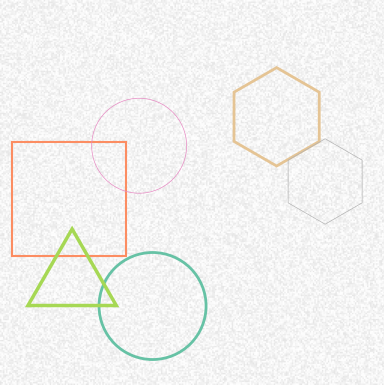[{"shape": "circle", "thickness": 2, "radius": 0.69, "center": [0.396, 0.205]}, {"shape": "square", "thickness": 1.5, "radius": 0.74, "center": [0.179, 0.483]}, {"shape": "circle", "thickness": 0.5, "radius": 0.62, "center": [0.361, 0.621]}, {"shape": "triangle", "thickness": 2.5, "radius": 0.66, "center": [0.187, 0.273]}, {"shape": "hexagon", "thickness": 2, "radius": 0.64, "center": [0.719, 0.697]}, {"shape": "hexagon", "thickness": 0.5, "radius": 0.55, "center": [0.845, 0.529]}]